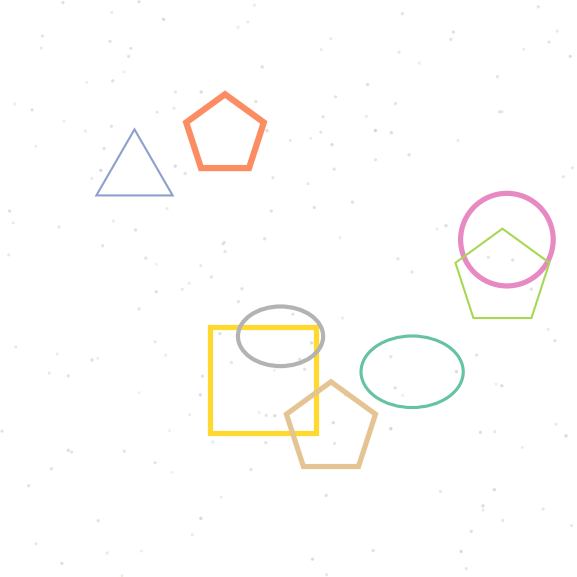[{"shape": "oval", "thickness": 1.5, "radius": 0.44, "center": [0.714, 0.355]}, {"shape": "pentagon", "thickness": 3, "radius": 0.35, "center": [0.39, 0.765]}, {"shape": "triangle", "thickness": 1, "radius": 0.38, "center": [0.233, 0.699]}, {"shape": "circle", "thickness": 2.5, "radius": 0.4, "center": [0.878, 0.584]}, {"shape": "pentagon", "thickness": 1, "radius": 0.43, "center": [0.87, 0.518]}, {"shape": "square", "thickness": 2.5, "radius": 0.46, "center": [0.455, 0.342]}, {"shape": "pentagon", "thickness": 2.5, "radius": 0.41, "center": [0.573, 0.257]}, {"shape": "oval", "thickness": 2, "radius": 0.37, "center": [0.486, 0.417]}]